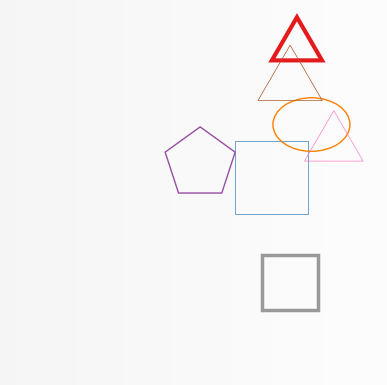[{"shape": "triangle", "thickness": 3, "radius": 0.37, "center": [0.766, 0.88]}, {"shape": "square", "thickness": 0.5, "radius": 0.47, "center": [0.701, 0.539]}, {"shape": "pentagon", "thickness": 1, "radius": 0.47, "center": [0.517, 0.575]}, {"shape": "oval", "thickness": 1, "radius": 0.5, "center": [0.804, 0.676]}, {"shape": "triangle", "thickness": 0.5, "radius": 0.48, "center": [0.749, 0.787]}, {"shape": "triangle", "thickness": 0.5, "radius": 0.44, "center": [0.861, 0.625]}, {"shape": "square", "thickness": 2.5, "radius": 0.36, "center": [0.749, 0.265]}]